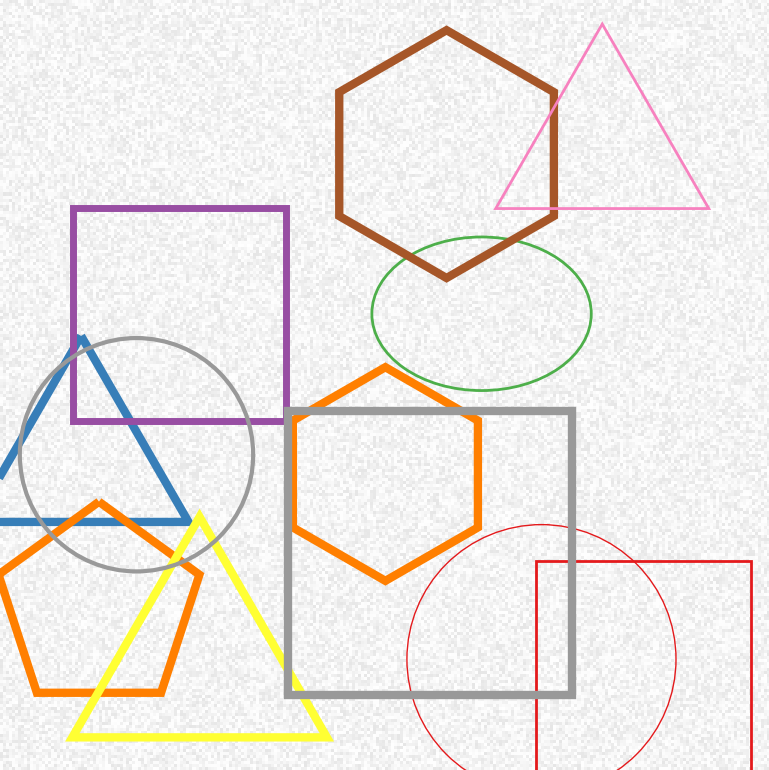[{"shape": "circle", "thickness": 0.5, "radius": 0.87, "center": [0.703, 0.144]}, {"shape": "square", "thickness": 1, "radius": 0.7, "center": [0.835, 0.132]}, {"shape": "triangle", "thickness": 3, "radius": 0.81, "center": [0.105, 0.403]}, {"shape": "oval", "thickness": 1, "radius": 0.71, "center": [0.625, 0.593]}, {"shape": "square", "thickness": 2.5, "radius": 0.69, "center": [0.233, 0.592]}, {"shape": "pentagon", "thickness": 3, "radius": 0.69, "center": [0.129, 0.211]}, {"shape": "hexagon", "thickness": 3, "radius": 0.69, "center": [0.501, 0.384]}, {"shape": "triangle", "thickness": 3, "radius": 0.95, "center": [0.259, 0.138]}, {"shape": "hexagon", "thickness": 3, "radius": 0.8, "center": [0.58, 0.8]}, {"shape": "triangle", "thickness": 1, "radius": 0.8, "center": [0.782, 0.809]}, {"shape": "circle", "thickness": 1.5, "radius": 0.76, "center": [0.177, 0.409]}, {"shape": "square", "thickness": 3, "radius": 0.92, "center": [0.559, 0.282]}]